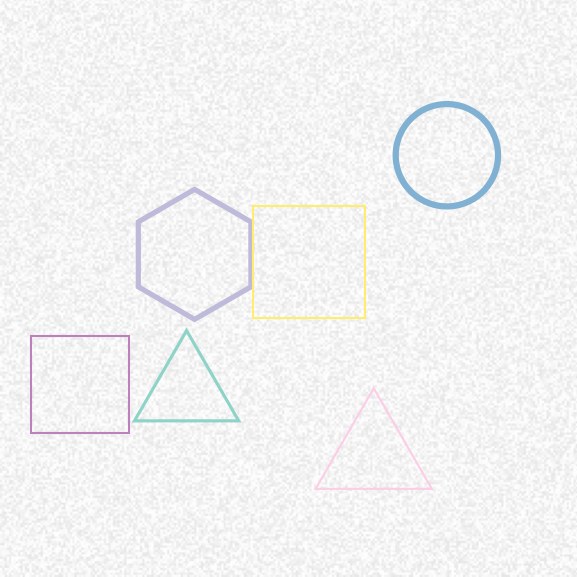[{"shape": "triangle", "thickness": 1.5, "radius": 0.52, "center": [0.323, 0.322]}, {"shape": "hexagon", "thickness": 2.5, "radius": 0.56, "center": [0.337, 0.559]}, {"shape": "circle", "thickness": 3, "radius": 0.44, "center": [0.774, 0.73]}, {"shape": "triangle", "thickness": 1, "radius": 0.58, "center": [0.647, 0.211]}, {"shape": "square", "thickness": 1, "radius": 0.42, "center": [0.139, 0.333]}, {"shape": "square", "thickness": 1, "radius": 0.49, "center": [0.535, 0.545]}]